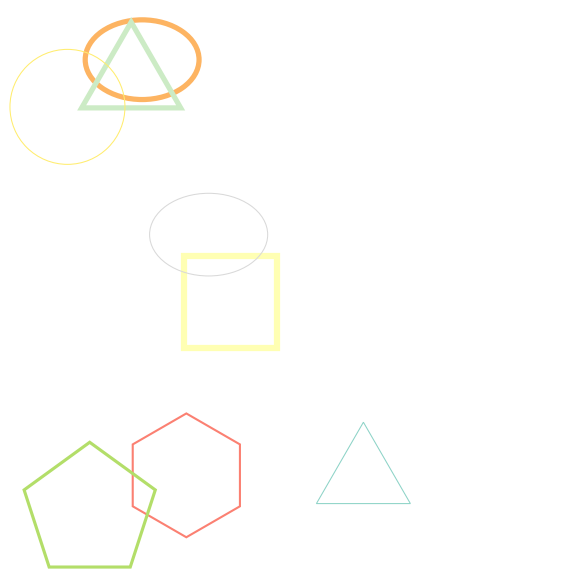[{"shape": "triangle", "thickness": 0.5, "radius": 0.47, "center": [0.629, 0.174]}, {"shape": "square", "thickness": 3, "radius": 0.4, "center": [0.399, 0.476]}, {"shape": "hexagon", "thickness": 1, "radius": 0.54, "center": [0.323, 0.176]}, {"shape": "oval", "thickness": 2.5, "radius": 0.49, "center": [0.246, 0.896]}, {"shape": "pentagon", "thickness": 1.5, "radius": 0.6, "center": [0.155, 0.114]}, {"shape": "oval", "thickness": 0.5, "radius": 0.51, "center": [0.361, 0.593]}, {"shape": "triangle", "thickness": 2.5, "radius": 0.49, "center": [0.227, 0.862]}, {"shape": "circle", "thickness": 0.5, "radius": 0.5, "center": [0.117, 0.814]}]